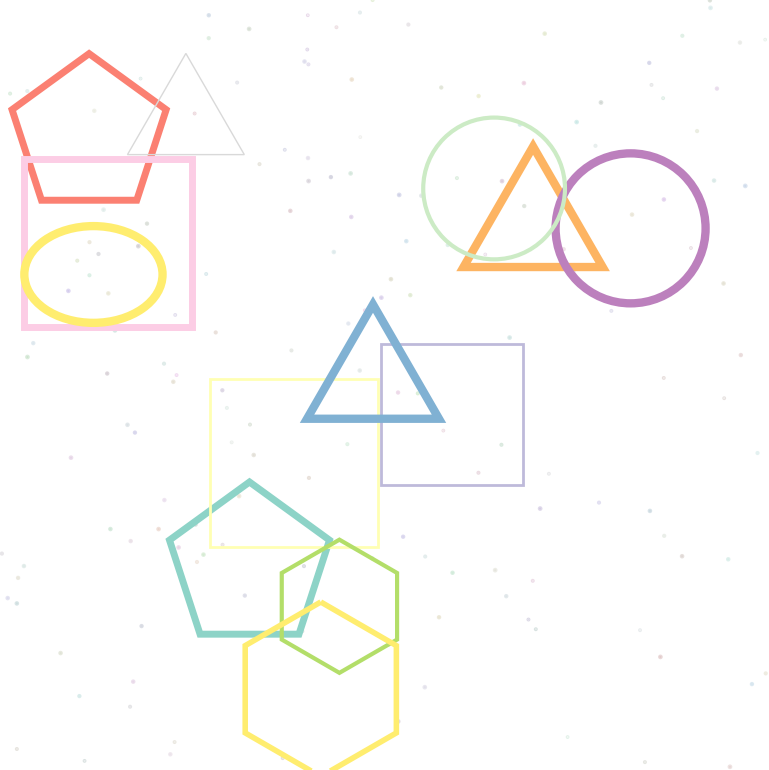[{"shape": "pentagon", "thickness": 2.5, "radius": 0.55, "center": [0.324, 0.265]}, {"shape": "square", "thickness": 1, "radius": 0.55, "center": [0.381, 0.399]}, {"shape": "square", "thickness": 1, "radius": 0.46, "center": [0.587, 0.461]}, {"shape": "pentagon", "thickness": 2.5, "radius": 0.53, "center": [0.116, 0.825]}, {"shape": "triangle", "thickness": 3, "radius": 0.49, "center": [0.484, 0.506]}, {"shape": "triangle", "thickness": 3, "radius": 0.52, "center": [0.692, 0.705]}, {"shape": "hexagon", "thickness": 1.5, "radius": 0.43, "center": [0.441, 0.213]}, {"shape": "square", "thickness": 2.5, "radius": 0.55, "center": [0.14, 0.685]}, {"shape": "triangle", "thickness": 0.5, "radius": 0.44, "center": [0.241, 0.843]}, {"shape": "circle", "thickness": 3, "radius": 0.49, "center": [0.819, 0.703]}, {"shape": "circle", "thickness": 1.5, "radius": 0.46, "center": [0.642, 0.755]}, {"shape": "oval", "thickness": 3, "radius": 0.45, "center": [0.121, 0.644]}, {"shape": "hexagon", "thickness": 2, "radius": 0.57, "center": [0.417, 0.105]}]